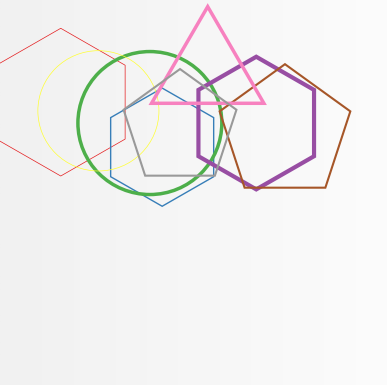[{"shape": "hexagon", "thickness": 0.5, "radius": 0.96, "center": [0.157, 0.735]}, {"shape": "hexagon", "thickness": 1, "radius": 0.77, "center": [0.418, 0.618]}, {"shape": "circle", "thickness": 2.5, "radius": 0.93, "center": [0.387, 0.68]}, {"shape": "hexagon", "thickness": 3, "radius": 0.86, "center": [0.661, 0.68]}, {"shape": "circle", "thickness": 0.5, "radius": 0.78, "center": [0.254, 0.712]}, {"shape": "pentagon", "thickness": 1.5, "radius": 0.89, "center": [0.735, 0.656]}, {"shape": "triangle", "thickness": 2.5, "radius": 0.84, "center": [0.536, 0.815]}, {"shape": "pentagon", "thickness": 1.5, "radius": 0.77, "center": [0.465, 0.668]}]